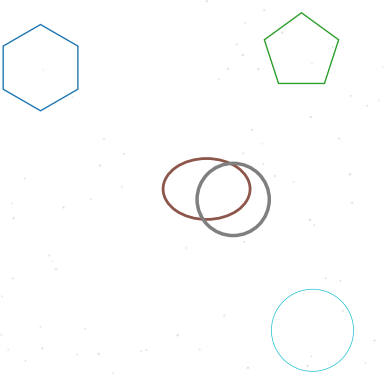[{"shape": "hexagon", "thickness": 1, "radius": 0.56, "center": [0.105, 0.824]}, {"shape": "pentagon", "thickness": 1, "radius": 0.51, "center": [0.783, 0.865]}, {"shape": "oval", "thickness": 2, "radius": 0.56, "center": [0.537, 0.509]}, {"shape": "circle", "thickness": 2.5, "radius": 0.47, "center": [0.606, 0.482]}, {"shape": "circle", "thickness": 0.5, "radius": 0.53, "center": [0.812, 0.142]}]